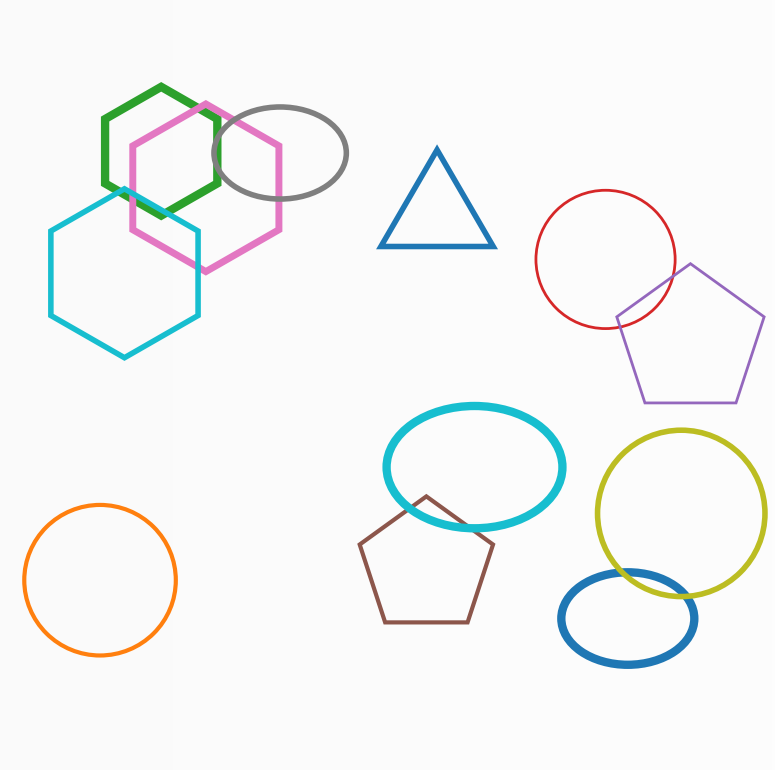[{"shape": "triangle", "thickness": 2, "radius": 0.42, "center": [0.564, 0.722]}, {"shape": "oval", "thickness": 3, "radius": 0.43, "center": [0.81, 0.197]}, {"shape": "circle", "thickness": 1.5, "radius": 0.49, "center": [0.129, 0.246]}, {"shape": "hexagon", "thickness": 3, "radius": 0.42, "center": [0.208, 0.804]}, {"shape": "circle", "thickness": 1, "radius": 0.45, "center": [0.781, 0.663]}, {"shape": "pentagon", "thickness": 1, "radius": 0.5, "center": [0.891, 0.558]}, {"shape": "pentagon", "thickness": 1.5, "radius": 0.45, "center": [0.55, 0.265]}, {"shape": "hexagon", "thickness": 2.5, "radius": 0.54, "center": [0.266, 0.756]}, {"shape": "oval", "thickness": 2, "radius": 0.43, "center": [0.361, 0.801]}, {"shape": "circle", "thickness": 2, "radius": 0.54, "center": [0.879, 0.333]}, {"shape": "oval", "thickness": 3, "radius": 0.57, "center": [0.612, 0.393]}, {"shape": "hexagon", "thickness": 2, "radius": 0.55, "center": [0.161, 0.645]}]